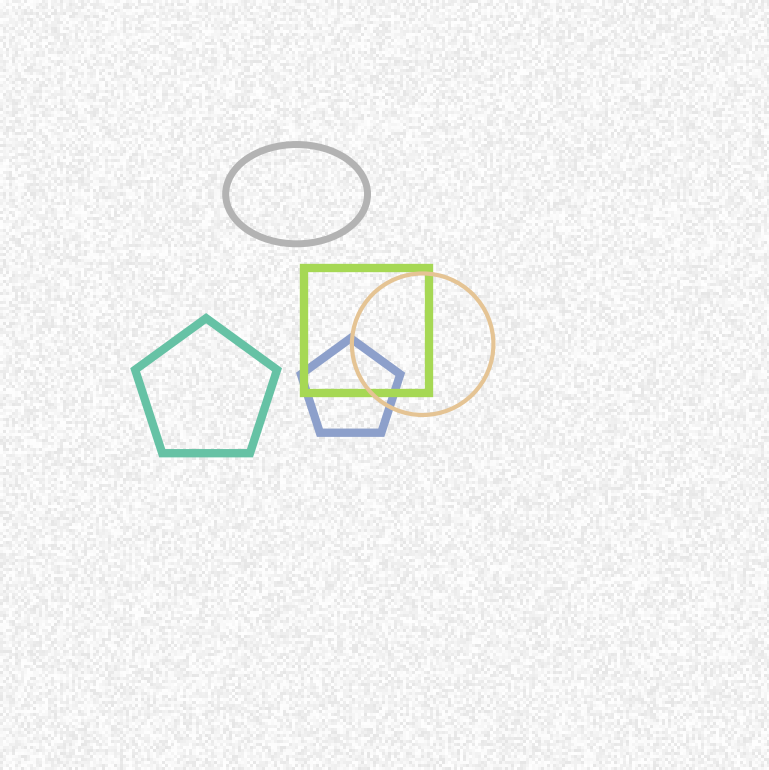[{"shape": "pentagon", "thickness": 3, "radius": 0.48, "center": [0.268, 0.49]}, {"shape": "pentagon", "thickness": 3, "radius": 0.34, "center": [0.455, 0.493]}, {"shape": "square", "thickness": 3, "radius": 0.4, "center": [0.476, 0.571]}, {"shape": "circle", "thickness": 1.5, "radius": 0.46, "center": [0.549, 0.553]}, {"shape": "oval", "thickness": 2.5, "radius": 0.46, "center": [0.385, 0.748]}]